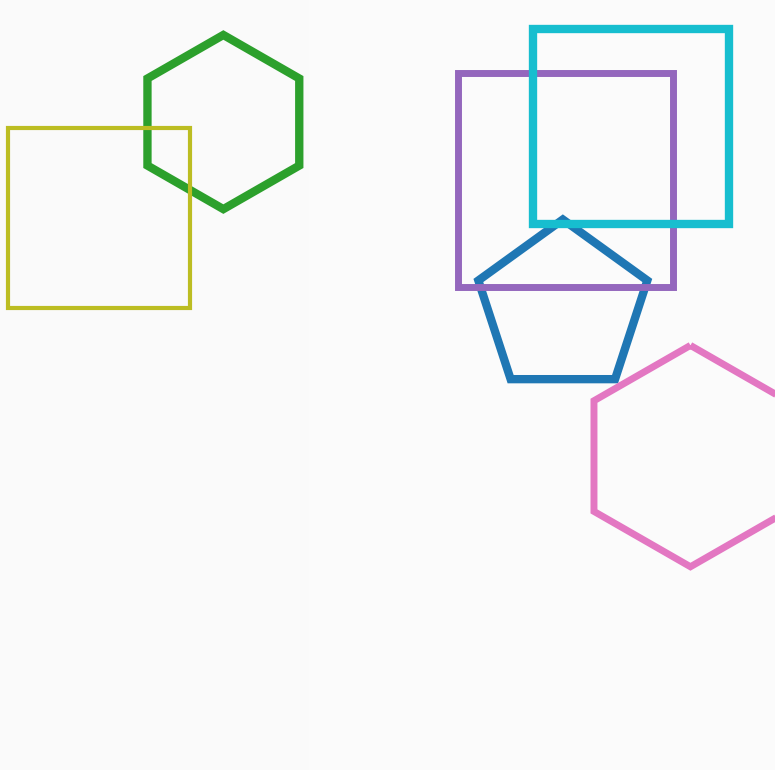[{"shape": "pentagon", "thickness": 3, "radius": 0.57, "center": [0.726, 0.6]}, {"shape": "hexagon", "thickness": 3, "radius": 0.57, "center": [0.288, 0.842]}, {"shape": "square", "thickness": 2.5, "radius": 0.69, "center": [0.729, 0.767]}, {"shape": "hexagon", "thickness": 2.5, "radius": 0.72, "center": [0.891, 0.408]}, {"shape": "square", "thickness": 1.5, "radius": 0.59, "center": [0.128, 0.717]}, {"shape": "square", "thickness": 3, "radius": 0.63, "center": [0.815, 0.836]}]